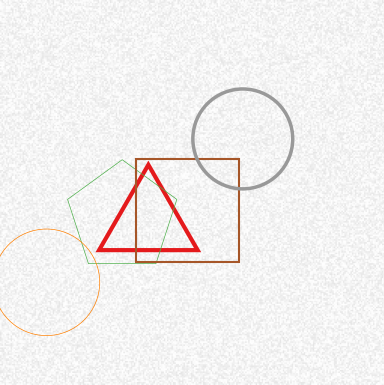[{"shape": "triangle", "thickness": 3, "radius": 0.74, "center": [0.385, 0.424]}, {"shape": "pentagon", "thickness": 0.5, "radius": 0.75, "center": [0.317, 0.436]}, {"shape": "circle", "thickness": 0.5, "radius": 0.69, "center": [0.121, 0.267]}, {"shape": "square", "thickness": 1.5, "radius": 0.67, "center": [0.488, 0.454]}, {"shape": "circle", "thickness": 2.5, "radius": 0.65, "center": [0.631, 0.639]}]